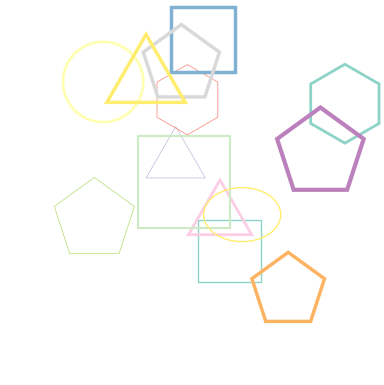[{"shape": "square", "thickness": 1, "radius": 0.41, "center": [0.597, 0.347]}, {"shape": "hexagon", "thickness": 2, "radius": 0.51, "center": [0.896, 0.731]}, {"shape": "circle", "thickness": 2, "radius": 0.52, "center": [0.268, 0.787]}, {"shape": "triangle", "thickness": 0.5, "radius": 0.44, "center": [0.456, 0.582]}, {"shape": "hexagon", "thickness": 0.5, "radius": 0.46, "center": [0.487, 0.741]}, {"shape": "square", "thickness": 2.5, "radius": 0.42, "center": [0.527, 0.898]}, {"shape": "pentagon", "thickness": 2.5, "radius": 0.5, "center": [0.749, 0.245]}, {"shape": "pentagon", "thickness": 0.5, "radius": 0.55, "center": [0.245, 0.43]}, {"shape": "triangle", "thickness": 2, "radius": 0.47, "center": [0.572, 0.438]}, {"shape": "pentagon", "thickness": 2.5, "radius": 0.52, "center": [0.471, 0.832]}, {"shape": "pentagon", "thickness": 3, "radius": 0.59, "center": [0.832, 0.603]}, {"shape": "square", "thickness": 1.5, "radius": 0.6, "center": [0.478, 0.528]}, {"shape": "triangle", "thickness": 2.5, "radius": 0.59, "center": [0.379, 0.793]}, {"shape": "oval", "thickness": 1, "radius": 0.5, "center": [0.629, 0.443]}]